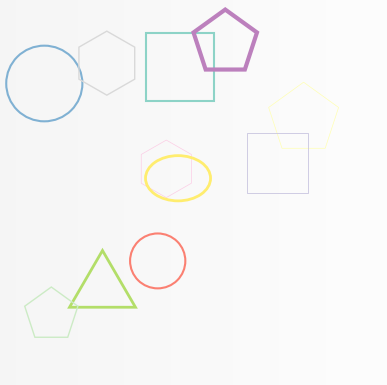[{"shape": "square", "thickness": 1.5, "radius": 0.44, "center": [0.465, 0.827]}, {"shape": "pentagon", "thickness": 0.5, "radius": 0.47, "center": [0.784, 0.692]}, {"shape": "square", "thickness": 0.5, "radius": 0.39, "center": [0.716, 0.577]}, {"shape": "circle", "thickness": 1.5, "radius": 0.36, "center": [0.407, 0.322]}, {"shape": "circle", "thickness": 1.5, "radius": 0.49, "center": [0.114, 0.783]}, {"shape": "triangle", "thickness": 2, "radius": 0.49, "center": [0.265, 0.251]}, {"shape": "hexagon", "thickness": 0.5, "radius": 0.37, "center": [0.429, 0.561]}, {"shape": "hexagon", "thickness": 1, "radius": 0.42, "center": [0.276, 0.836]}, {"shape": "pentagon", "thickness": 3, "radius": 0.43, "center": [0.581, 0.889]}, {"shape": "pentagon", "thickness": 1, "radius": 0.36, "center": [0.132, 0.182]}, {"shape": "oval", "thickness": 2, "radius": 0.42, "center": [0.459, 0.537]}]